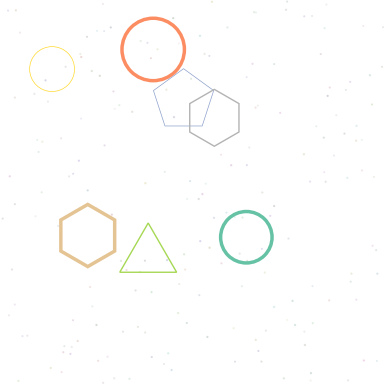[{"shape": "circle", "thickness": 2.5, "radius": 0.33, "center": [0.64, 0.384]}, {"shape": "circle", "thickness": 2.5, "radius": 0.41, "center": [0.398, 0.872]}, {"shape": "pentagon", "thickness": 0.5, "radius": 0.41, "center": [0.477, 0.739]}, {"shape": "triangle", "thickness": 1, "radius": 0.43, "center": [0.385, 0.335]}, {"shape": "circle", "thickness": 0.5, "radius": 0.29, "center": [0.135, 0.821]}, {"shape": "hexagon", "thickness": 2.5, "radius": 0.4, "center": [0.228, 0.388]}, {"shape": "hexagon", "thickness": 1, "radius": 0.37, "center": [0.557, 0.694]}]